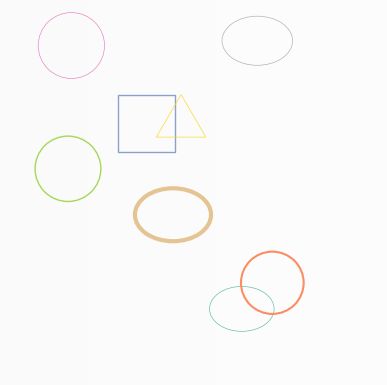[{"shape": "oval", "thickness": 0.5, "radius": 0.42, "center": [0.624, 0.198]}, {"shape": "circle", "thickness": 1.5, "radius": 0.4, "center": [0.703, 0.265]}, {"shape": "square", "thickness": 1, "radius": 0.37, "center": [0.378, 0.679]}, {"shape": "circle", "thickness": 0.5, "radius": 0.43, "center": [0.184, 0.882]}, {"shape": "circle", "thickness": 1, "radius": 0.42, "center": [0.175, 0.562]}, {"shape": "triangle", "thickness": 0.5, "radius": 0.37, "center": [0.467, 0.681]}, {"shape": "oval", "thickness": 3, "radius": 0.49, "center": [0.446, 0.442]}, {"shape": "oval", "thickness": 0.5, "radius": 0.46, "center": [0.664, 0.894]}]